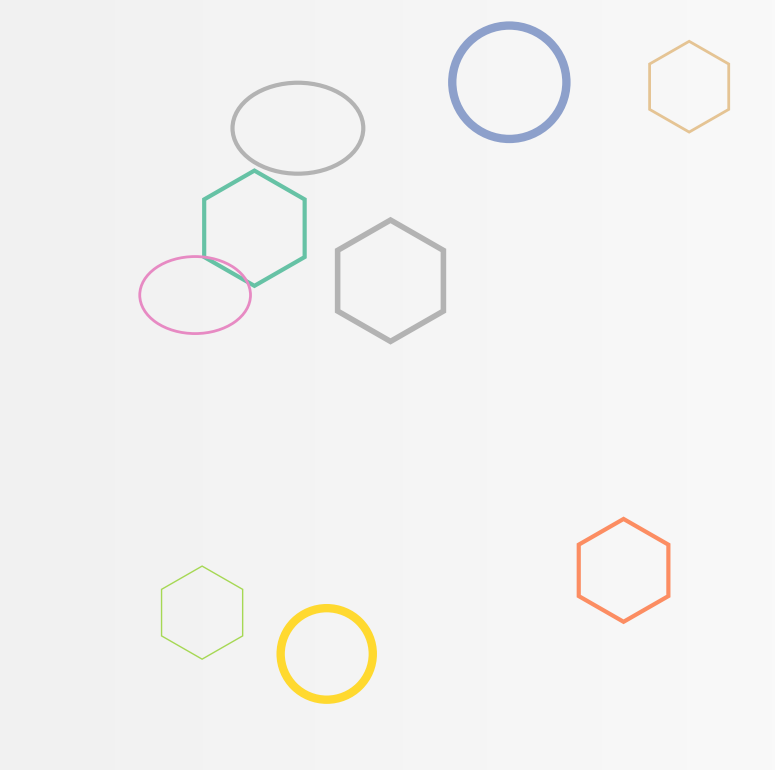[{"shape": "hexagon", "thickness": 1.5, "radius": 0.37, "center": [0.328, 0.704]}, {"shape": "hexagon", "thickness": 1.5, "radius": 0.33, "center": [0.805, 0.259]}, {"shape": "circle", "thickness": 3, "radius": 0.37, "center": [0.657, 0.893]}, {"shape": "oval", "thickness": 1, "radius": 0.36, "center": [0.252, 0.617]}, {"shape": "hexagon", "thickness": 0.5, "radius": 0.3, "center": [0.261, 0.204]}, {"shape": "circle", "thickness": 3, "radius": 0.3, "center": [0.422, 0.151]}, {"shape": "hexagon", "thickness": 1, "radius": 0.29, "center": [0.889, 0.887]}, {"shape": "oval", "thickness": 1.5, "radius": 0.42, "center": [0.384, 0.834]}, {"shape": "hexagon", "thickness": 2, "radius": 0.39, "center": [0.504, 0.635]}]